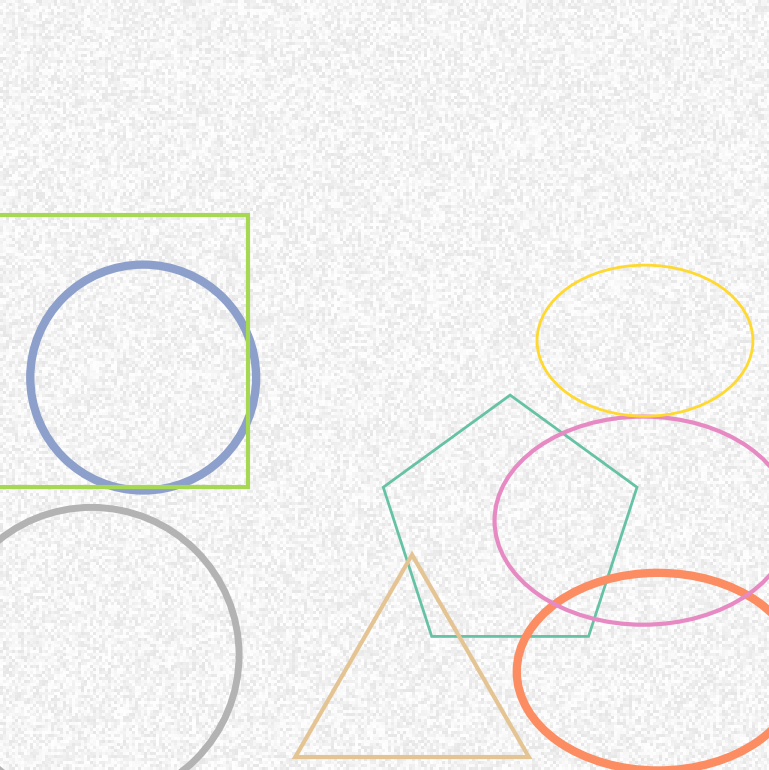[{"shape": "pentagon", "thickness": 1, "radius": 0.87, "center": [0.663, 0.314]}, {"shape": "oval", "thickness": 3, "radius": 0.92, "center": [0.854, 0.128]}, {"shape": "circle", "thickness": 3, "radius": 0.73, "center": [0.186, 0.51]}, {"shape": "oval", "thickness": 1.5, "radius": 0.97, "center": [0.835, 0.324]}, {"shape": "square", "thickness": 1.5, "radius": 0.88, "center": [0.146, 0.544]}, {"shape": "oval", "thickness": 1, "radius": 0.7, "center": [0.838, 0.558]}, {"shape": "triangle", "thickness": 1.5, "radius": 0.88, "center": [0.535, 0.104]}, {"shape": "circle", "thickness": 2.5, "radius": 0.96, "center": [0.119, 0.149]}]